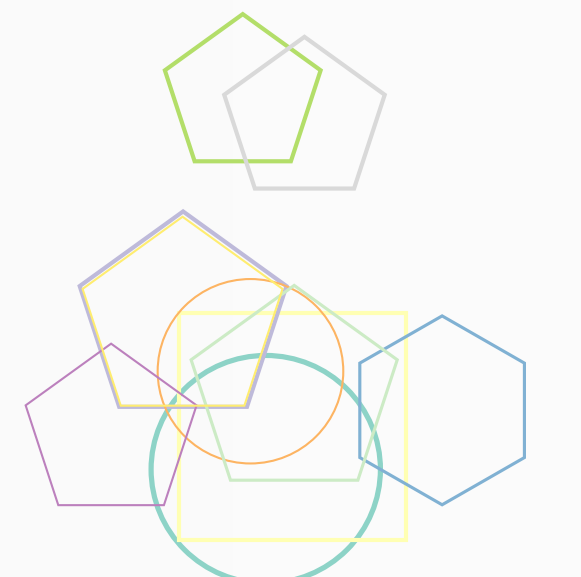[{"shape": "circle", "thickness": 2.5, "radius": 0.99, "center": [0.457, 0.186]}, {"shape": "square", "thickness": 2, "radius": 0.98, "center": [0.503, 0.261]}, {"shape": "pentagon", "thickness": 2, "radius": 0.94, "center": [0.315, 0.446]}, {"shape": "hexagon", "thickness": 1.5, "radius": 0.82, "center": [0.761, 0.289]}, {"shape": "circle", "thickness": 1, "radius": 0.8, "center": [0.431, 0.356]}, {"shape": "pentagon", "thickness": 2, "radius": 0.7, "center": [0.418, 0.834]}, {"shape": "pentagon", "thickness": 2, "radius": 0.73, "center": [0.524, 0.79]}, {"shape": "pentagon", "thickness": 1, "radius": 0.77, "center": [0.191, 0.249]}, {"shape": "pentagon", "thickness": 1.5, "radius": 0.93, "center": [0.506, 0.318]}, {"shape": "pentagon", "thickness": 1, "radius": 0.9, "center": [0.314, 0.443]}]